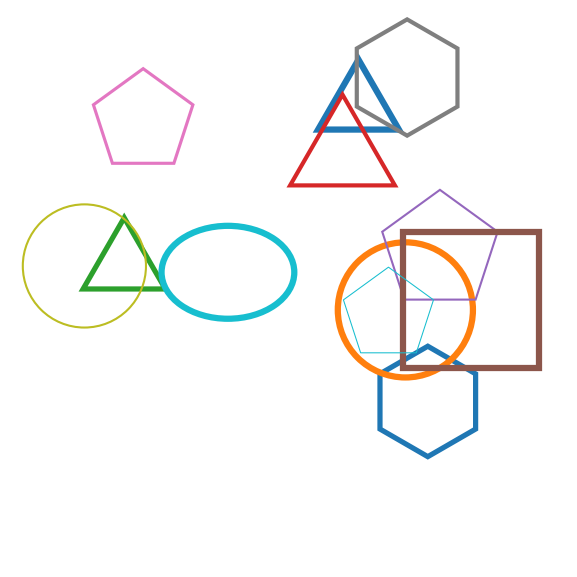[{"shape": "triangle", "thickness": 3, "radius": 0.4, "center": [0.621, 0.815]}, {"shape": "hexagon", "thickness": 2.5, "radius": 0.48, "center": [0.741, 0.304]}, {"shape": "circle", "thickness": 3, "radius": 0.58, "center": [0.702, 0.463]}, {"shape": "triangle", "thickness": 2.5, "radius": 0.41, "center": [0.215, 0.54]}, {"shape": "triangle", "thickness": 2, "radius": 0.52, "center": [0.593, 0.73]}, {"shape": "pentagon", "thickness": 1, "radius": 0.53, "center": [0.762, 0.565]}, {"shape": "square", "thickness": 3, "radius": 0.59, "center": [0.816, 0.48]}, {"shape": "pentagon", "thickness": 1.5, "radius": 0.45, "center": [0.248, 0.79]}, {"shape": "hexagon", "thickness": 2, "radius": 0.5, "center": [0.705, 0.865]}, {"shape": "circle", "thickness": 1, "radius": 0.53, "center": [0.146, 0.539]}, {"shape": "pentagon", "thickness": 0.5, "radius": 0.41, "center": [0.673, 0.455]}, {"shape": "oval", "thickness": 3, "radius": 0.57, "center": [0.395, 0.528]}]